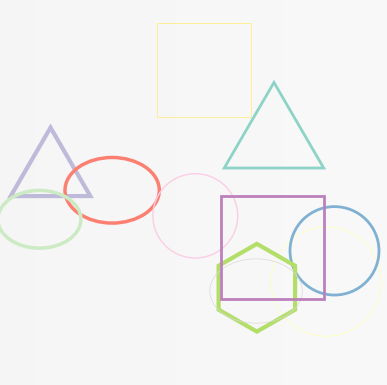[{"shape": "triangle", "thickness": 2, "radius": 0.74, "center": [0.707, 0.638]}, {"shape": "circle", "thickness": 0.5, "radius": 0.71, "center": [0.842, 0.269]}, {"shape": "triangle", "thickness": 3, "radius": 0.59, "center": [0.13, 0.55]}, {"shape": "oval", "thickness": 2.5, "radius": 0.61, "center": [0.289, 0.506]}, {"shape": "circle", "thickness": 2, "radius": 0.57, "center": [0.863, 0.349]}, {"shape": "hexagon", "thickness": 3, "radius": 0.57, "center": [0.663, 0.253]}, {"shape": "circle", "thickness": 1, "radius": 0.55, "center": [0.504, 0.439]}, {"shape": "oval", "thickness": 0.5, "radius": 0.6, "center": [0.661, 0.244]}, {"shape": "square", "thickness": 2, "radius": 0.67, "center": [0.703, 0.357]}, {"shape": "oval", "thickness": 2.5, "radius": 0.54, "center": [0.102, 0.43]}, {"shape": "square", "thickness": 0.5, "radius": 0.61, "center": [0.526, 0.818]}]